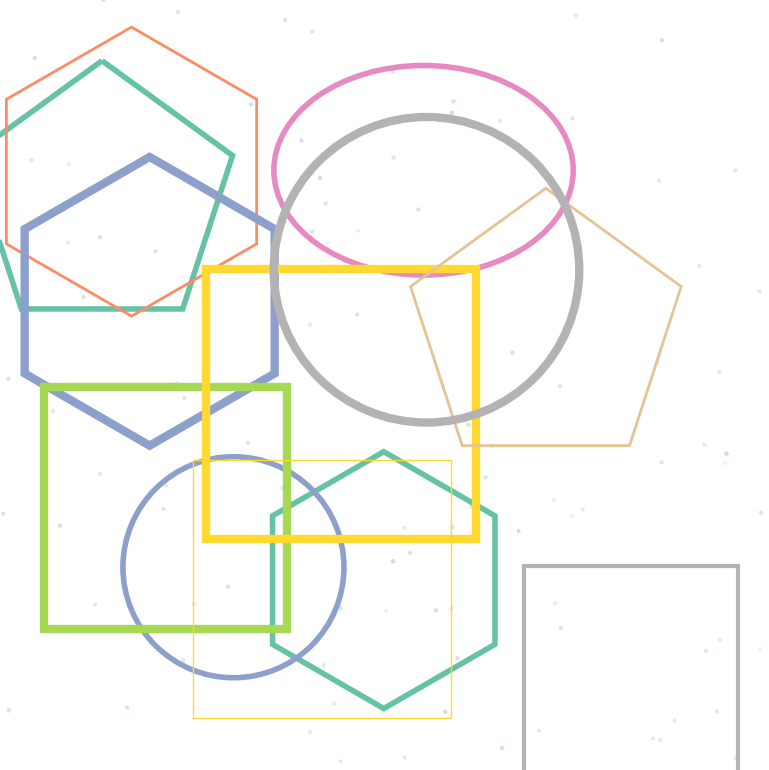[{"shape": "hexagon", "thickness": 2, "radius": 0.83, "center": [0.498, 0.247]}, {"shape": "pentagon", "thickness": 2, "radius": 0.89, "center": [0.132, 0.743]}, {"shape": "hexagon", "thickness": 1, "radius": 0.94, "center": [0.171, 0.777]}, {"shape": "hexagon", "thickness": 3, "radius": 0.94, "center": [0.194, 0.609]}, {"shape": "circle", "thickness": 2, "radius": 0.72, "center": [0.303, 0.263]}, {"shape": "oval", "thickness": 2, "radius": 0.97, "center": [0.55, 0.779]}, {"shape": "square", "thickness": 3, "radius": 0.79, "center": [0.215, 0.34]}, {"shape": "square", "thickness": 3, "radius": 0.87, "center": [0.443, 0.475]}, {"shape": "square", "thickness": 0.5, "radius": 0.84, "center": [0.419, 0.235]}, {"shape": "pentagon", "thickness": 1, "radius": 0.92, "center": [0.709, 0.571]}, {"shape": "circle", "thickness": 3, "radius": 0.99, "center": [0.554, 0.65]}, {"shape": "square", "thickness": 1.5, "radius": 0.7, "center": [0.819, 0.125]}]